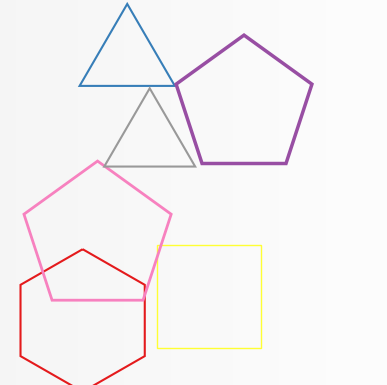[{"shape": "hexagon", "thickness": 1.5, "radius": 0.93, "center": [0.213, 0.168]}, {"shape": "triangle", "thickness": 1.5, "radius": 0.71, "center": [0.328, 0.848]}, {"shape": "pentagon", "thickness": 2.5, "radius": 0.92, "center": [0.63, 0.724]}, {"shape": "square", "thickness": 1, "radius": 0.67, "center": [0.54, 0.229]}, {"shape": "pentagon", "thickness": 2, "radius": 1.0, "center": [0.252, 0.382]}, {"shape": "triangle", "thickness": 1.5, "radius": 0.68, "center": [0.386, 0.635]}]